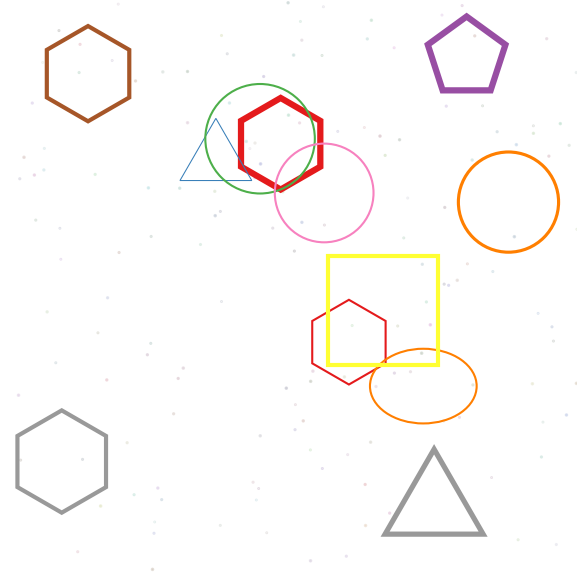[{"shape": "hexagon", "thickness": 3, "radius": 0.4, "center": [0.486, 0.75]}, {"shape": "hexagon", "thickness": 1, "radius": 0.37, "center": [0.604, 0.407]}, {"shape": "triangle", "thickness": 0.5, "radius": 0.36, "center": [0.374, 0.722]}, {"shape": "circle", "thickness": 1, "radius": 0.47, "center": [0.45, 0.759]}, {"shape": "pentagon", "thickness": 3, "radius": 0.35, "center": [0.808, 0.9]}, {"shape": "oval", "thickness": 1, "radius": 0.46, "center": [0.733, 0.331]}, {"shape": "circle", "thickness": 1.5, "radius": 0.43, "center": [0.88, 0.649]}, {"shape": "square", "thickness": 2, "radius": 0.47, "center": [0.663, 0.461]}, {"shape": "hexagon", "thickness": 2, "radius": 0.41, "center": [0.152, 0.872]}, {"shape": "circle", "thickness": 1, "radius": 0.43, "center": [0.561, 0.665]}, {"shape": "hexagon", "thickness": 2, "radius": 0.44, "center": [0.107, 0.2]}, {"shape": "triangle", "thickness": 2.5, "radius": 0.49, "center": [0.752, 0.123]}]